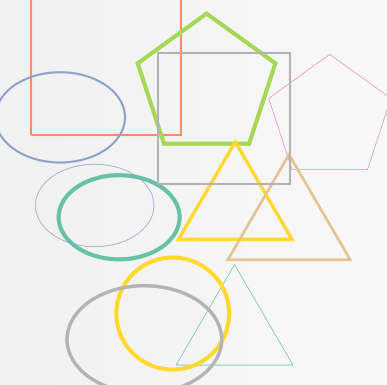[{"shape": "oval", "thickness": 3, "radius": 0.78, "center": [0.307, 0.436]}, {"shape": "triangle", "thickness": 0.5, "radius": 0.87, "center": [0.605, 0.139]}, {"shape": "square", "thickness": 1.5, "radius": 0.97, "center": [0.273, 0.842]}, {"shape": "oval", "thickness": 1.5, "radius": 0.84, "center": [0.155, 0.695]}, {"shape": "oval", "thickness": 0.5, "radius": 0.76, "center": [0.244, 0.466]}, {"shape": "pentagon", "thickness": 0.5, "radius": 0.83, "center": [0.851, 0.693]}, {"shape": "pentagon", "thickness": 3, "radius": 0.93, "center": [0.533, 0.778]}, {"shape": "circle", "thickness": 3, "radius": 0.73, "center": [0.446, 0.186]}, {"shape": "triangle", "thickness": 2.5, "radius": 0.85, "center": [0.607, 0.463]}, {"shape": "triangle", "thickness": 2, "radius": 0.91, "center": [0.746, 0.416]}, {"shape": "oval", "thickness": 2.5, "radius": 1.0, "center": [0.373, 0.118]}, {"shape": "square", "thickness": 1.5, "radius": 0.85, "center": [0.578, 0.693]}]